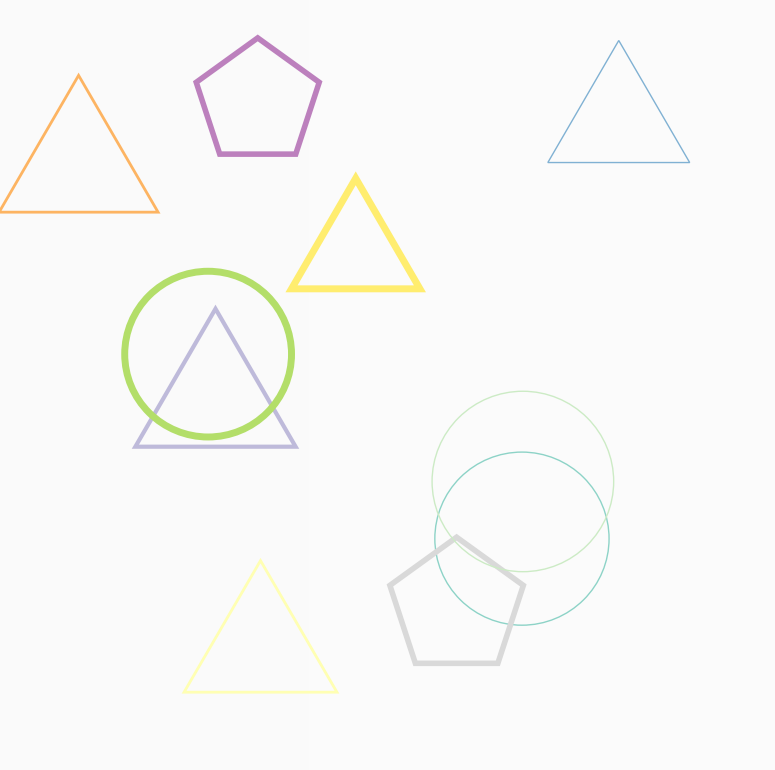[{"shape": "circle", "thickness": 0.5, "radius": 0.56, "center": [0.673, 0.3]}, {"shape": "triangle", "thickness": 1, "radius": 0.57, "center": [0.336, 0.158]}, {"shape": "triangle", "thickness": 1.5, "radius": 0.6, "center": [0.278, 0.48]}, {"shape": "triangle", "thickness": 0.5, "radius": 0.53, "center": [0.798, 0.842]}, {"shape": "triangle", "thickness": 1, "radius": 0.59, "center": [0.101, 0.784]}, {"shape": "circle", "thickness": 2.5, "radius": 0.54, "center": [0.269, 0.54]}, {"shape": "pentagon", "thickness": 2, "radius": 0.45, "center": [0.589, 0.212]}, {"shape": "pentagon", "thickness": 2, "radius": 0.42, "center": [0.333, 0.867]}, {"shape": "circle", "thickness": 0.5, "radius": 0.59, "center": [0.675, 0.375]}, {"shape": "triangle", "thickness": 2.5, "radius": 0.48, "center": [0.459, 0.673]}]